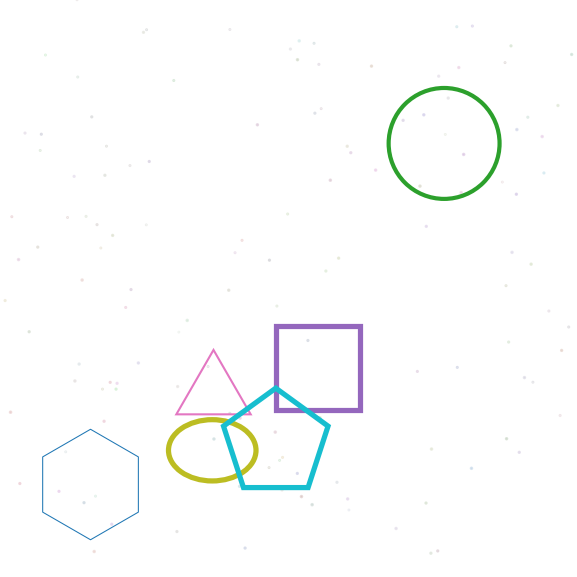[{"shape": "hexagon", "thickness": 0.5, "radius": 0.48, "center": [0.157, 0.16]}, {"shape": "circle", "thickness": 2, "radius": 0.48, "center": [0.769, 0.751]}, {"shape": "square", "thickness": 2.5, "radius": 0.36, "center": [0.55, 0.362]}, {"shape": "triangle", "thickness": 1, "radius": 0.37, "center": [0.37, 0.319]}, {"shape": "oval", "thickness": 2.5, "radius": 0.38, "center": [0.368, 0.219]}, {"shape": "pentagon", "thickness": 2.5, "radius": 0.48, "center": [0.478, 0.232]}]